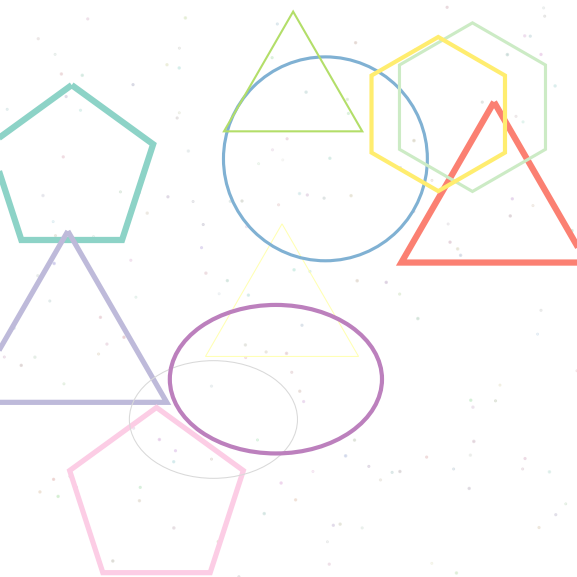[{"shape": "pentagon", "thickness": 3, "radius": 0.74, "center": [0.124, 0.704]}, {"shape": "triangle", "thickness": 0.5, "radius": 0.77, "center": [0.488, 0.458]}, {"shape": "triangle", "thickness": 2.5, "radius": 0.99, "center": [0.118, 0.401]}, {"shape": "triangle", "thickness": 3, "radius": 0.93, "center": [0.856, 0.637]}, {"shape": "circle", "thickness": 1.5, "radius": 0.88, "center": [0.564, 0.724]}, {"shape": "triangle", "thickness": 1, "radius": 0.69, "center": [0.508, 0.841]}, {"shape": "pentagon", "thickness": 2.5, "radius": 0.79, "center": [0.271, 0.135]}, {"shape": "oval", "thickness": 0.5, "radius": 0.73, "center": [0.37, 0.273]}, {"shape": "oval", "thickness": 2, "radius": 0.92, "center": [0.478, 0.343]}, {"shape": "hexagon", "thickness": 1.5, "radius": 0.73, "center": [0.818, 0.814]}, {"shape": "hexagon", "thickness": 2, "radius": 0.67, "center": [0.759, 0.802]}]